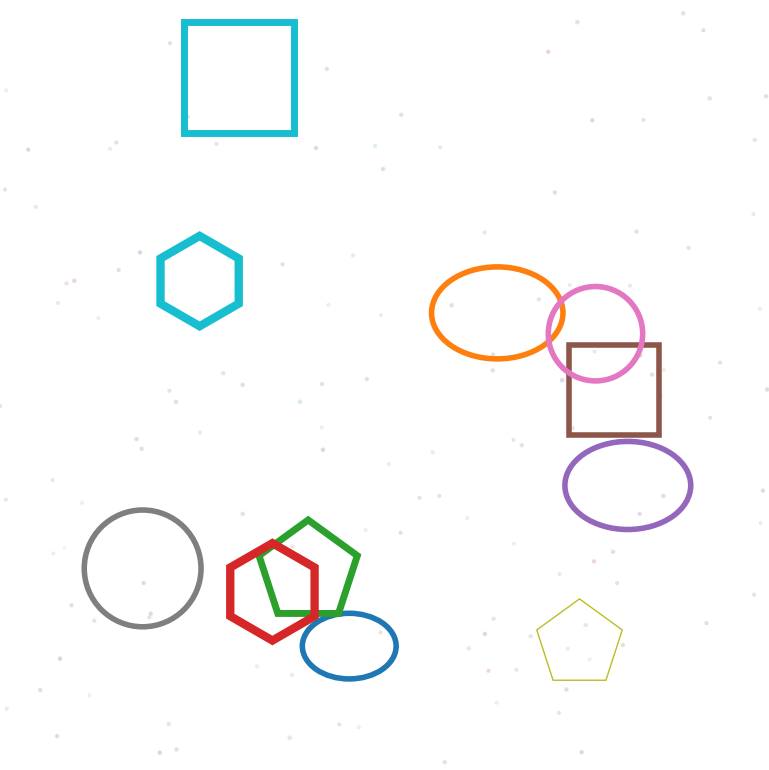[{"shape": "oval", "thickness": 2, "radius": 0.3, "center": [0.454, 0.161]}, {"shape": "oval", "thickness": 2, "radius": 0.43, "center": [0.646, 0.594]}, {"shape": "pentagon", "thickness": 2.5, "radius": 0.34, "center": [0.4, 0.258]}, {"shape": "hexagon", "thickness": 3, "radius": 0.32, "center": [0.354, 0.231]}, {"shape": "oval", "thickness": 2, "radius": 0.41, "center": [0.815, 0.37]}, {"shape": "square", "thickness": 2, "radius": 0.29, "center": [0.798, 0.493]}, {"shape": "circle", "thickness": 2, "radius": 0.31, "center": [0.773, 0.567]}, {"shape": "circle", "thickness": 2, "radius": 0.38, "center": [0.185, 0.262]}, {"shape": "pentagon", "thickness": 0.5, "radius": 0.29, "center": [0.753, 0.164]}, {"shape": "square", "thickness": 2.5, "radius": 0.36, "center": [0.31, 0.9]}, {"shape": "hexagon", "thickness": 3, "radius": 0.29, "center": [0.259, 0.635]}]